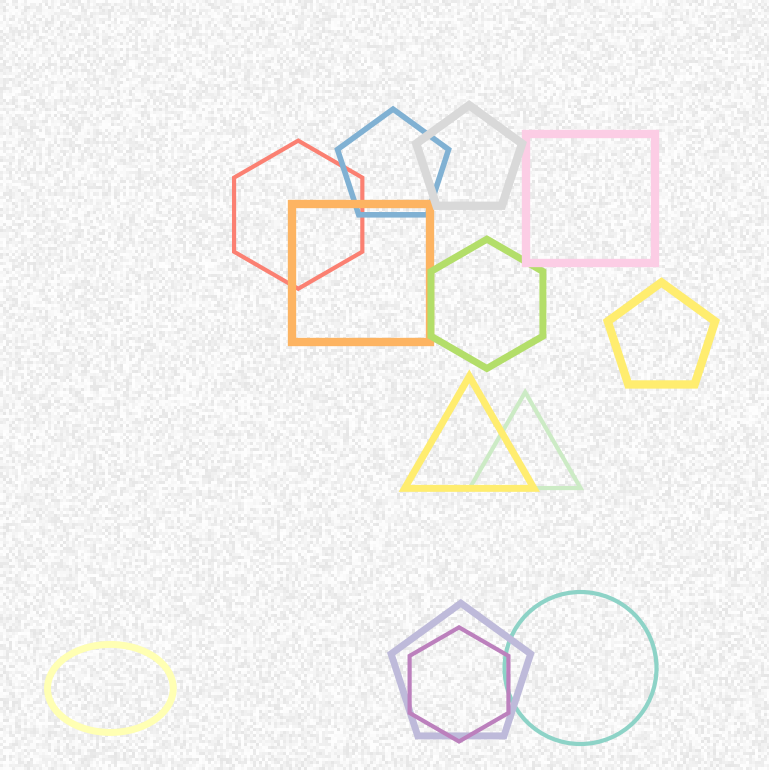[{"shape": "circle", "thickness": 1.5, "radius": 0.49, "center": [0.754, 0.132]}, {"shape": "oval", "thickness": 2.5, "radius": 0.41, "center": [0.143, 0.106]}, {"shape": "pentagon", "thickness": 2.5, "radius": 0.48, "center": [0.599, 0.121]}, {"shape": "hexagon", "thickness": 1.5, "radius": 0.48, "center": [0.387, 0.721]}, {"shape": "pentagon", "thickness": 2, "radius": 0.38, "center": [0.51, 0.782]}, {"shape": "square", "thickness": 3, "radius": 0.45, "center": [0.469, 0.646]}, {"shape": "hexagon", "thickness": 2.5, "radius": 0.42, "center": [0.632, 0.605]}, {"shape": "square", "thickness": 3, "radius": 0.42, "center": [0.767, 0.742]}, {"shape": "pentagon", "thickness": 3, "radius": 0.36, "center": [0.609, 0.791]}, {"shape": "hexagon", "thickness": 1.5, "radius": 0.37, "center": [0.596, 0.111]}, {"shape": "triangle", "thickness": 1.5, "radius": 0.42, "center": [0.682, 0.408]}, {"shape": "pentagon", "thickness": 3, "radius": 0.37, "center": [0.859, 0.56]}, {"shape": "triangle", "thickness": 2.5, "radius": 0.49, "center": [0.609, 0.414]}]